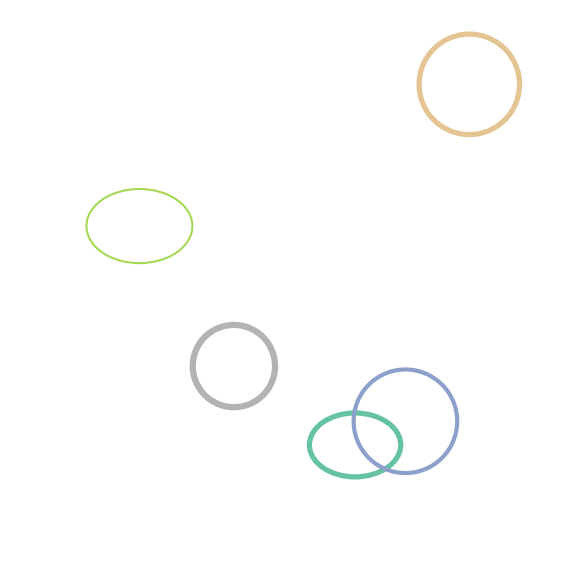[{"shape": "oval", "thickness": 2.5, "radius": 0.4, "center": [0.615, 0.229]}, {"shape": "circle", "thickness": 2, "radius": 0.45, "center": [0.702, 0.27]}, {"shape": "oval", "thickness": 1, "radius": 0.46, "center": [0.241, 0.608]}, {"shape": "circle", "thickness": 2.5, "radius": 0.43, "center": [0.813, 0.853]}, {"shape": "circle", "thickness": 3, "radius": 0.36, "center": [0.405, 0.365]}]